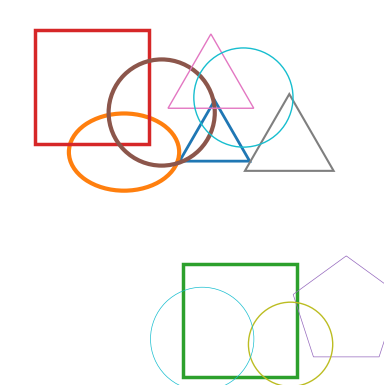[{"shape": "triangle", "thickness": 2, "radius": 0.53, "center": [0.557, 0.634]}, {"shape": "oval", "thickness": 3, "radius": 0.72, "center": [0.322, 0.605]}, {"shape": "square", "thickness": 2.5, "radius": 0.74, "center": [0.623, 0.167]}, {"shape": "square", "thickness": 2.5, "radius": 0.74, "center": [0.239, 0.774]}, {"shape": "pentagon", "thickness": 0.5, "radius": 0.72, "center": [0.899, 0.19]}, {"shape": "circle", "thickness": 3, "radius": 0.69, "center": [0.42, 0.708]}, {"shape": "triangle", "thickness": 1, "radius": 0.64, "center": [0.548, 0.783]}, {"shape": "triangle", "thickness": 1.5, "radius": 0.66, "center": [0.751, 0.623]}, {"shape": "circle", "thickness": 1, "radius": 0.55, "center": [0.755, 0.106]}, {"shape": "circle", "thickness": 1, "radius": 0.64, "center": [0.632, 0.747]}, {"shape": "circle", "thickness": 0.5, "radius": 0.67, "center": [0.525, 0.12]}]